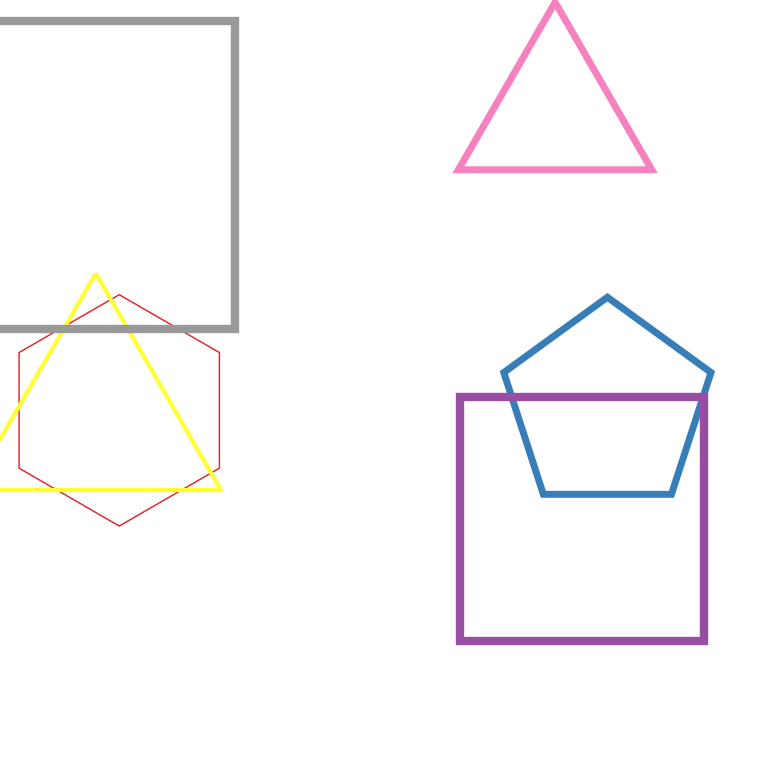[{"shape": "hexagon", "thickness": 0.5, "radius": 0.75, "center": [0.155, 0.467]}, {"shape": "pentagon", "thickness": 2.5, "radius": 0.71, "center": [0.789, 0.473]}, {"shape": "square", "thickness": 3, "radius": 0.79, "center": [0.756, 0.326]}, {"shape": "triangle", "thickness": 1.5, "radius": 0.94, "center": [0.124, 0.457]}, {"shape": "triangle", "thickness": 2.5, "radius": 0.72, "center": [0.721, 0.852]}, {"shape": "square", "thickness": 3, "radius": 1.0, "center": [0.106, 0.773]}]